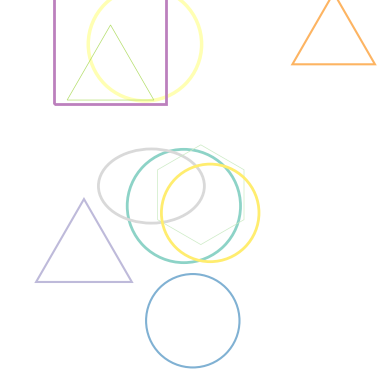[{"shape": "circle", "thickness": 2, "radius": 0.74, "center": [0.478, 0.465]}, {"shape": "circle", "thickness": 2.5, "radius": 0.74, "center": [0.376, 0.885]}, {"shape": "triangle", "thickness": 1.5, "radius": 0.72, "center": [0.218, 0.339]}, {"shape": "circle", "thickness": 1.5, "radius": 0.61, "center": [0.501, 0.167]}, {"shape": "triangle", "thickness": 1.5, "radius": 0.62, "center": [0.867, 0.895]}, {"shape": "triangle", "thickness": 0.5, "radius": 0.65, "center": [0.287, 0.805]}, {"shape": "oval", "thickness": 2, "radius": 0.69, "center": [0.393, 0.517]}, {"shape": "square", "thickness": 2, "radius": 0.73, "center": [0.285, 0.875]}, {"shape": "hexagon", "thickness": 0.5, "radius": 0.65, "center": [0.522, 0.494]}, {"shape": "circle", "thickness": 2, "radius": 0.63, "center": [0.546, 0.447]}]